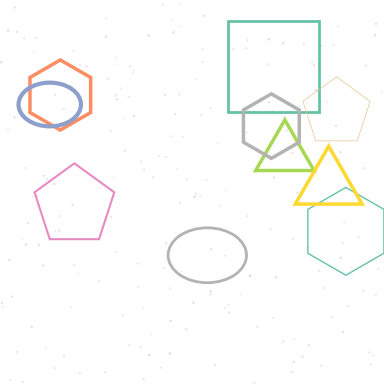[{"shape": "hexagon", "thickness": 1, "radius": 0.57, "center": [0.898, 0.399]}, {"shape": "square", "thickness": 2, "radius": 0.59, "center": [0.71, 0.828]}, {"shape": "hexagon", "thickness": 2.5, "radius": 0.46, "center": [0.157, 0.753]}, {"shape": "oval", "thickness": 3, "radius": 0.41, "center": [0.129, 0.729]}, {"shape": "pentagon", "thickness": 1.5, "radius": 0.54, "center": [0.193, 0.467]}, {"shape": "triangle", "thickness": 2.5, "radius": 0.44, "center": [0.74, 0.601]}, {"shape": "triangle", "thickness": 2.5, "radius": 0.5, "center": [0.854, 0.52]}, {"shape": "pentagon", "thickness": 0.5, "radius": 0.46, "center": [0.874, 0.708]}, {"shape": "oval", "thickness": 2, "radius": 0.51, "center": [0.538, 0.337]}, {"shape": "hexagon", "thickness": 2.5, "radius": 0.42, "center": [0.705, 0.672]}]